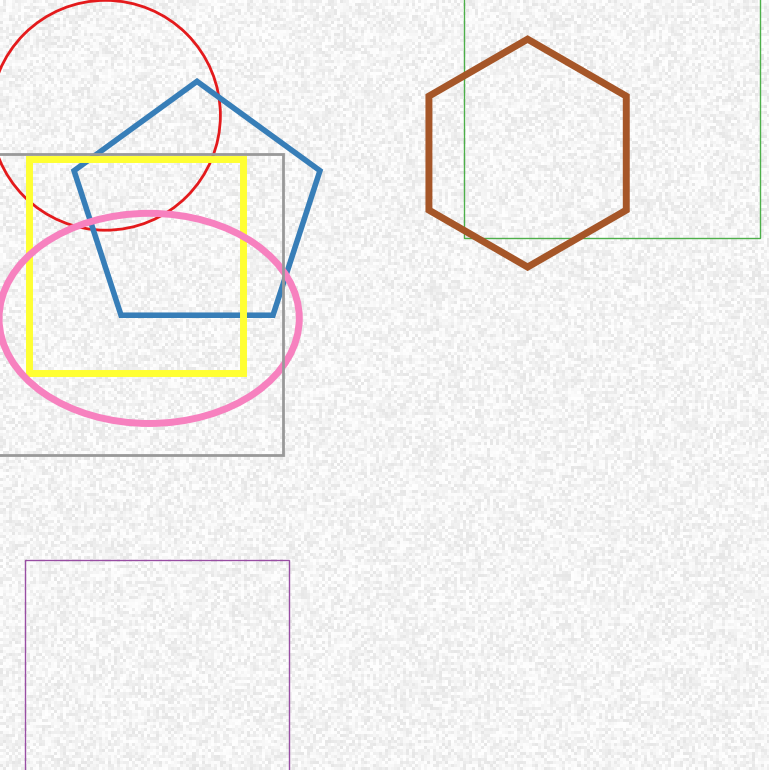[{"shape": "circle", "thickness": 1, "radius": 0.75, "center": [0.137, 0.85]}, {"shape": "pentagon", "thickness": 2, "radius": 0.84, "center": [0.256, 0.726]}, {"shape": "square", "thickness": 0.5, "radius": 0.96, "center": [0.795, 0.883]}, {"shape": "square", "thickness": 0.5, "radius": 0.86, "center": [0.203, 0.101]}, {"shape": "square", "thickness": 2.5, "radius": 0.7, "center": [0.177, 0.655]}, {"shape": "hexagon", "thickness": 2.5, "radius": 0.74, "center": [0.685, 0.801]}, {"shape": "oval", "thickness": 2.5, "radius": 0.97, "center": [0.194, 0.587]}, {"shape": "square", "thickness": 1, "radius": 0.98, "center": [0.172, 0.604]}]